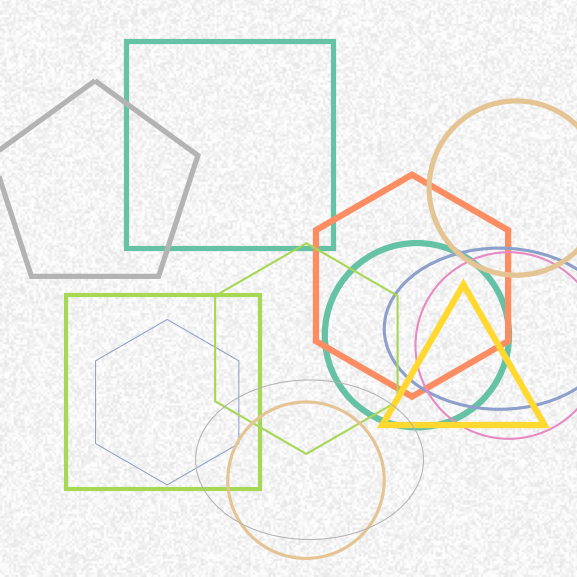[{"shape": "square", "thickness": 2.5, "radius": 0.9, "center": [0.398, 0.748]}, {"shape": "circle", "thickness": 3, "radius": 0.8, "center": [0.722, 0.419]}, {"shape": "hexagon", "thickness": 3, "radius": 0.96, "center": [0.713, 0.504]}, {"shape": "hexagon", "thickness": 0.5, "radius": 0.72, "center": [0.29, 0.303]}, {"shape": "oval", "thickness": 1.5, "radius": 1.0, "center": [0.865, 0.43]}, {"shape": "circle", "thickness": 1, "radius": 0.81, "center": [0.881, 0.401]}, {"shape": "square", "thickness": 2, "radius": 0.84, "center": [0.282, 0.321]}, {"shape": "hexagon", "thickness": 1, "radius": 0.91, "center": [0.53, 0.396]}, {"shape": "triangle", "thickness": 3, "radius": 0.81, "center": [0.802, 0.344]}, {"shape": "circle", "thickness": 1.5, "radius": 0.68, "center": [0.53, 0.168]}, {"shape": "circle", "thickness": 2.5, "radius": 0.75, "center": [0.894, 0.674]}, {"shape": "oval", "thickness": 0.5, "radius": 0.99, "center": [0.536, 0.203]}, {"shape": "pentagon", "thickness": 2.5, "radius": 0.94, "center": [0.165, 0.672]}]